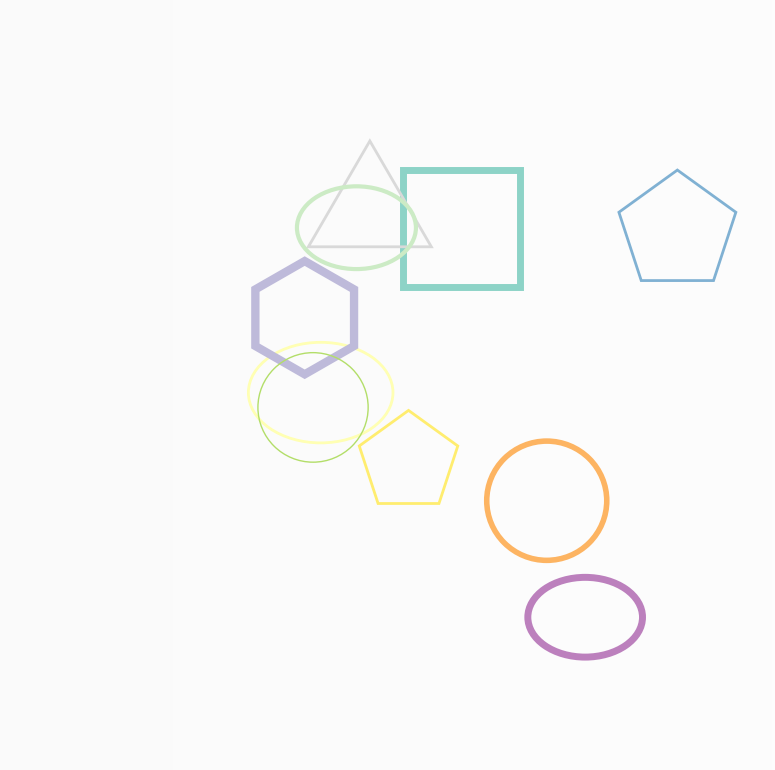[{"shape": "square", "thickness": 2.5, "radius": 0.38, "center": [0.596, 0.703]}, {"shape": "oval", "thickness": 1, "radius": 0.47, "center": [0.414, 0.49]}, {"shape": "hexagon", "thickness": 3, "radius": 0.37, "center": [0.393, 0.587]}, {"shape": "pentagon", "thickness": 1, "radius": 0.4, "center": [0.874, 0.7]}, {"shape": "circle", "thickness": 2, "radius": 0.39, "center": [0.705, 0.35]}, {"shape": "circle", "thickness": 0.5, "radius": 0.36, "center": [0.404, 0.471]}, {"shape": "triangle", "thickness": 1, "radius": 0.46, "center": [0.477, 0.725]}, {"shape": "oval", "thickness": 2.5, "radius": 0.37, "center": [0.755, 0.198]}, {"shape": "oval", "thickness": 1.5, "radius": 0.38, "center": [0.46, 0.704]}, {"shape": "pentagon", "thickness": 1, "radius": 0.33, "center": [0.527, 0.4]}]